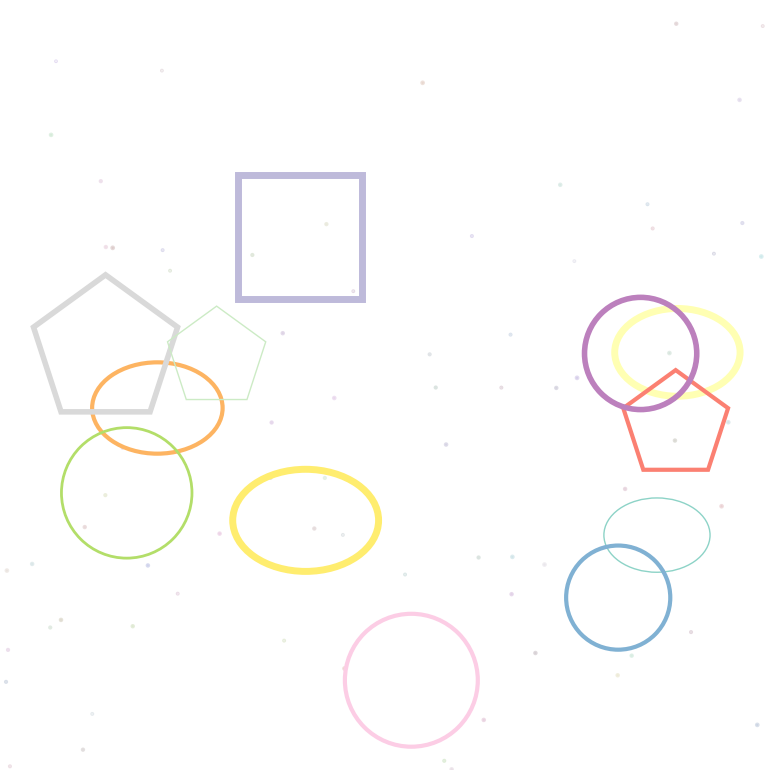[{"shape": "oval", "thickness": 0.5, "radius": 0.34, "center": [0.853, 0.305]}, {"shape": "oval", "thickness": 2.5, "radius": 0.41, "center": [0.88, 0.542]}, {"shape": "square", "thickness": 2.5, "radius": 0.4, "center": [0.389, 0.692]}, {"shape": "pentagon", "thickness": 1.5, "radius": 0.36, "center": [0.877, 0.448]}, {"shape": "circle", "thickness": 1.5, "radius": 0.34, "center": [0.803, 0.224]}, {"shape": "oval", "thickness": 1.5, "radius": 0.42, "center": [0.204, 0.47]}, {"shape": "circle", "thickness": 1, "radius": 0.42, "center": [0.165, 0.36]}, {"shape": "circle", "thickness": 1.5, "radius": 0.43, "center": [0.534, 0.117]}, {"shape": "pentagon", "thickness": 2, "radius": 0.49, "center": [0.137, 0.545]}, {"shape": "circle", "thickness": 2, "radius": 0.36, "center": [0.832, 0.541]}, {"shape": "pentagon", "thickness": 0.5, "radius": 0.34, "center": [0.281, 0.535]}, {"shape": "oval", "thickness": 2.5, "radius": 0.47, "center": [0.397, 0.324]}]